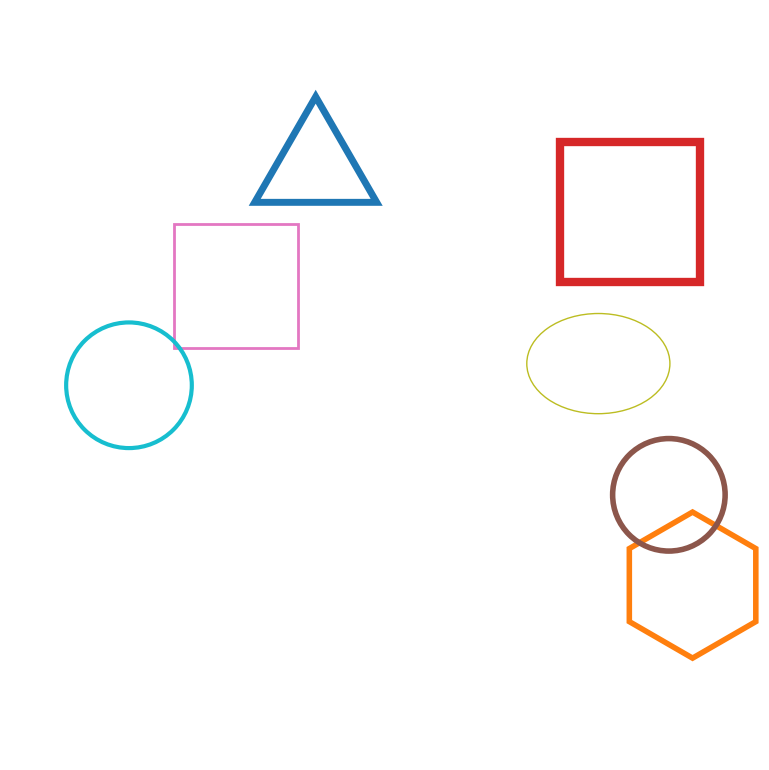[{"shape": "triangle", "thickness": 2.5, "radius": 0.46, "center": [0.41, 0.783]}, {"shape": "hexagon", "thickness": 2, "radius": 0.47, "center": [0.899, 0.24]}, {"shape": "square", "thickness": 3, "radius": 0.45, "center": [0.819, 0.725]}, {"shape": "circle", "thickness": 2, "radius": 0.37, "center": [0.869, 0.357]}, {"shape": "square", "thickness": 1, "radius": 0.4, "center": [0.306, 0.629]}, {"shape": "oval", "thickness": 0.5, "radius": 0.46, "center": [0.777, 0.528]}, {"shape": "circle", "thickness": 1.5, "radius": 0.41, "center": [0.168, 0.5]}]